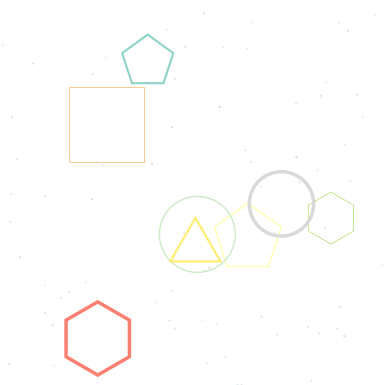[{"shape": "pentagon", "thickness": 1.5, "radius": 0.35, "center": [0.384, 0.84]}, {"shape": "pentagon", "thickness": 1, "radius": 0.46, "center": [0.644, 0.382]}, {"shape": "hexagon", "thickness": 2.5, "radius": 0.48, "center": [0.254, 0.121]}, {"shape": "square", "thickness": 0.5, "radius": 0.49, "center": [0.277, 0.676]}, {"shape": "hexagon", "thickness": 0.5, "radius": 0.34, "center": [0.86, 0.434]}, {"shape": "circle", "thickness": 2.5, "radius": 0.42, "center": [0.731, 0.47]}, {"shape": "circle", "thickness": 1, "radius": 0.49, "center": [0.513, 0.391]}, {"shape": "triangle", "thickness": 1.5, "radius": 0.38, "center": [0.508, 0.359]}]